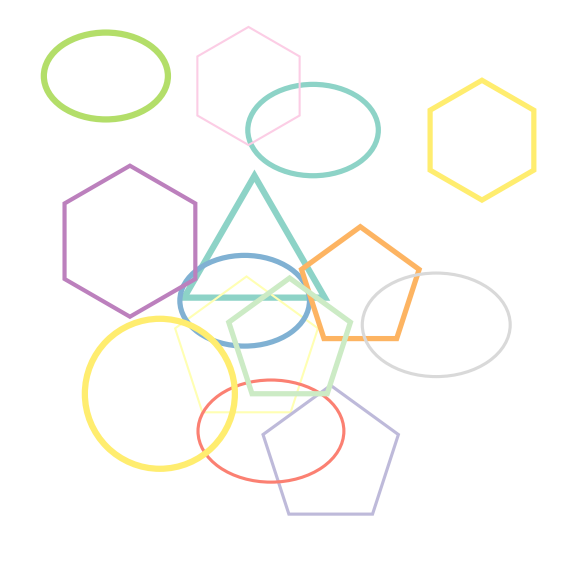[{"shape": "triangle", "thickness": 3, "radius": 0.7, "center": [0.441, 0.554]}, {"shape": "oval", "thickness": 2.5, "radius": 0.57, "center": [0.542, 0.774]}, {"shape": "pentagon", "thickness": 1, "radius": 0.65, "center": [0.427, 0.39]}, {"shape": "pentagon", "thickness": 1.5, "radius": 0.62, "center": [0.573, 0.209]}, {"shape": "oval", "thickness": 1.5, "radius": 0.63, "center": [0.469, 0.253]}, {"shape": "oval", "thickness": 2.5, "radius": 0.56, "center": [0.424, 0.478]}, {"shape": "pentagon", "thickness": 2.5, "radius": 0.54, "center": [0.624, 0.499]}, {"shape": "oval", "thickness": 3, "radius": 0.54, "center": [0.183, 0.868]}, {"shape": "hexagon", "thickness": 1, "radius": 0.51, "center": [0.43, 0.85]}, {"shape": "oval", "thickness": 1.5, "radius": 0.64, "center": [0.755, 0.437]}, {"shape": "hexagon", "thickness": 2, "radius": 0.65, "center": [0.225, 0.581]}, {"shape": "pentagon", "thickness": 2.5, "radius": 0.55, "center": [0.501, 0.407]}, {"shape": "circle", "thickness": 3, "radius": 0.65, "center": [0.277, 0.317]}, {"shape": "hexagon", "thickness": 2.5, "radius": 0.52, "center": [0.835, 0.756]}]